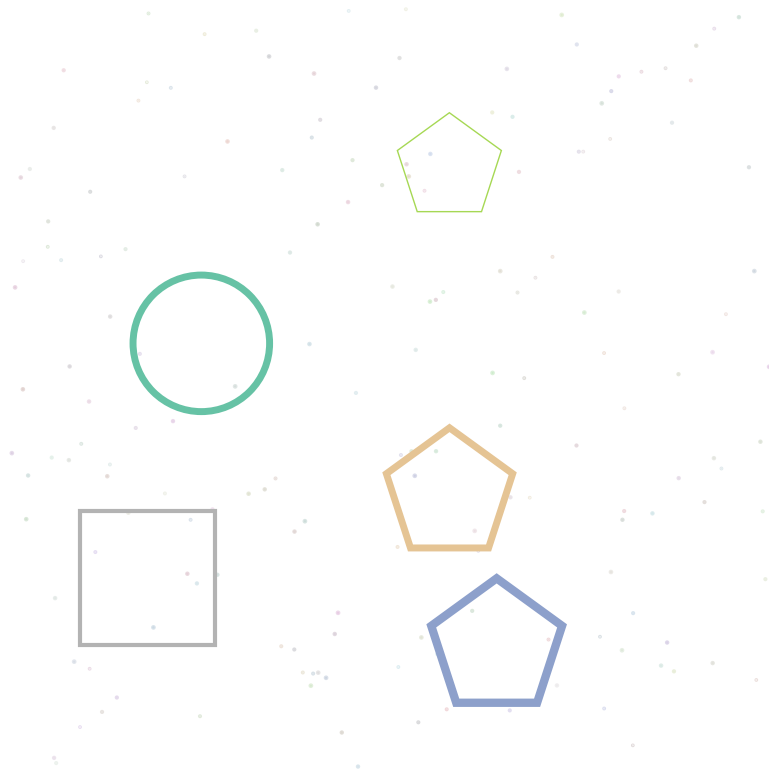[{"shape": "circle", "thickness": 2.5, "radius": 0.44, "center": [0.261, 0.554]}, {"shape": "pentagon", "thickness": 3, "radius": 0.45, "center": [0.645, 0.16]}, {"shape": "pentagon", "thickness": 0.5, "radius": 0.36, "center": [0.584, 0.783]}, {"shape": "pentagon", "thickness": 2.5, "radius": 0.43, "center": [0.584, 0.358]}, {"shape": "square", "thickness": 1.5, "radius": 0.44, "center": [0.192, 0.249]}]